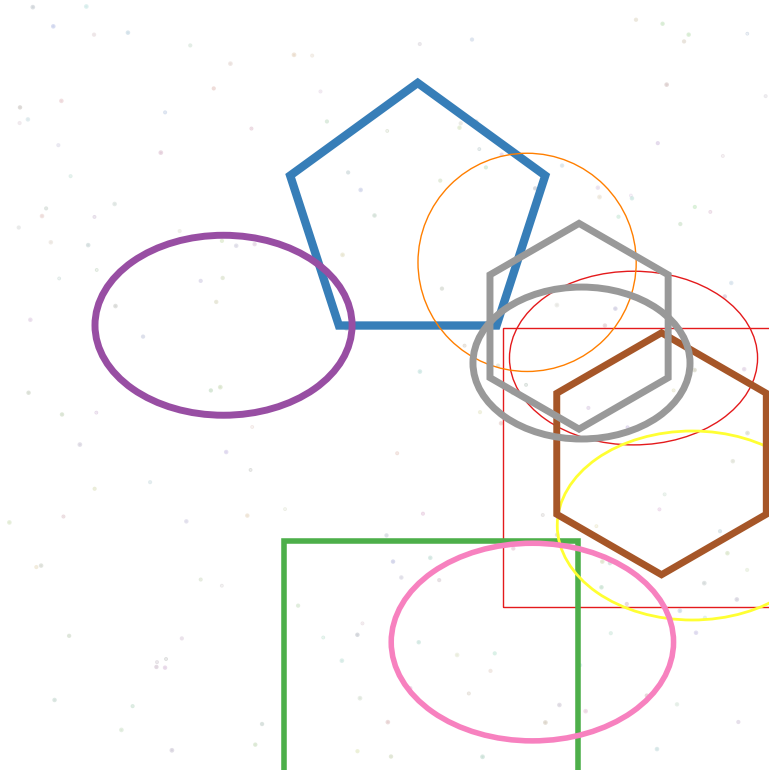[{"shape": "oval", "thickness": 0.5, "radius": 0.81, "center": [0.823, 0.535]}, {"shape": "square", "thickness": 0.5, "radius": 0.91, "center": [0.834, 0.393]}, {"shape": "pentagon", "thickness": 3, "radius": 0.87, "center": [0.542, 0.718]}, {"shape": "square", "thickness": 2, "radius": 0.95, "center": [0.559, 0.107]}, {"shape": "oval", "thickness": 2.5, "radius": 0.83, "center": [0.29, 0.578]}, {"shape": "circle", "thickness": 0.5, "radius": 0.71, "center": [0.685, 0.659]}, {"shape": "oval", "thickness": 1, "radius": 0.88, "center": [0.899, 0.318]}, {"shape": "hexagon", "thickness": 2.5, "radius": 0.79, "center": [0.859, 0.411]}, {"shape": "oval", "thickness": 2, "radius": 0.92, "center": [0.691, 0.166]}, {"shape": "oval", "thickness": 2.5, "radius": 0.7, "center": [0.755, 0.529]}, {"shape": "hexagon", "thickness": 2.5, "radius": 0.67, "center": [0.752, 0.576]}]